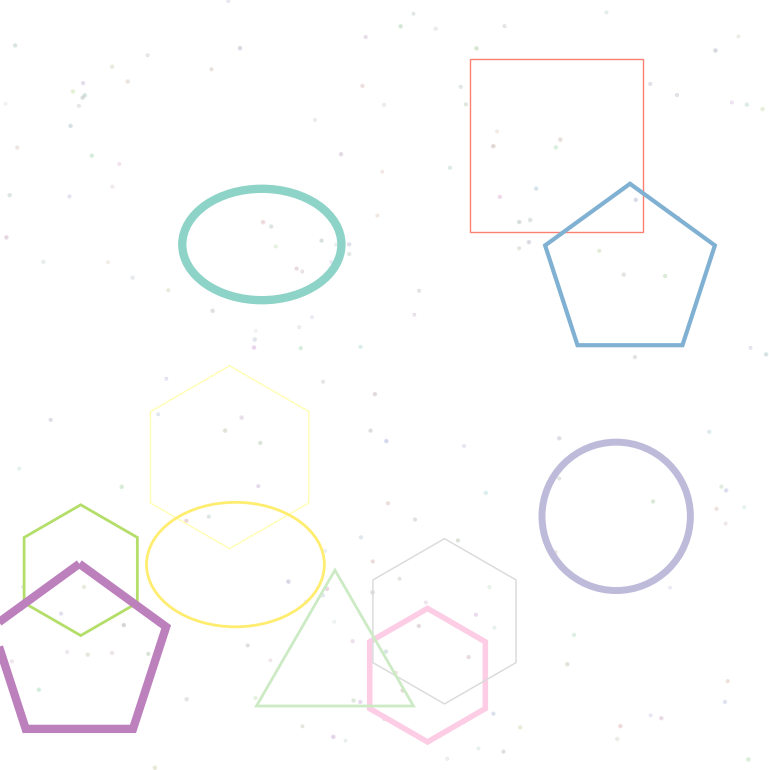[{"shape": "oval", "thickness": 3, "radius": 0.52, "center": [0.34, 0.682]}, {"shape": "hexagon", "thickness": 0.5, "radius": 0.59, "center": [0.298, 0.406]}, {"shape": "circle", "thickness": 2.5, "radius": 0.48, "center": [0.8, 0.329]}, {"shape": "square", "thickness": 0.5, "radius": 0.56, "center": [0.723, 0.811]}, {"shape": "pentagon", "thickness": 1.5, "radius": 0.58, "center": [0.818, 0.645]}, {"shape": "hexagon", "thickness": 1, "radius": 0.42, "center": [0.105, 0.26]}, {"shape": "hexagon", "thickness": 2, "radius": 0.43, "center": [0.555, 0.123]}, {"shape": "hexagon", "thickness": 0.5, "radius": 0.54, "center": [0.577, 0.193]}, {"shape": "pentagon", "thickness": 3, "radius": 0.59, "center": [0.103, 0.149]}, {"shape": "triangle", "thickness": 1, "radius": 0.59, "center": [0.435, 0.142]}, {"shape": "oval", "thickness": 1, "radius": 0.58, "center": [0.306, 0.267]}]